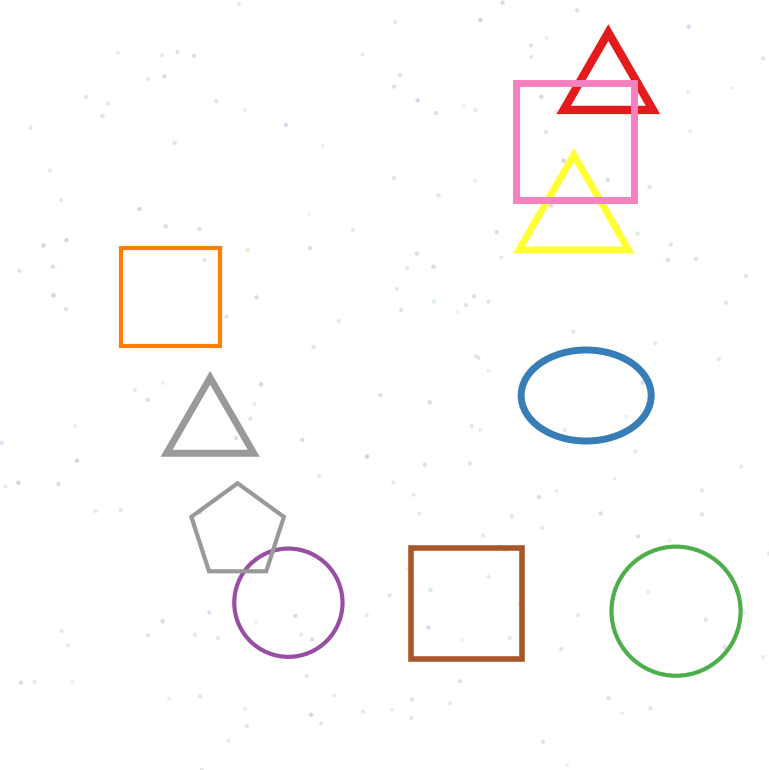[{"shape": "triangle", "thickness": 3, "radius": 0.33, "center": [0.79, 0.891]}, {"shape": "oval", "thickness": 2.5, "radius": 0.42, "center": [0.761, 0.486]}, {"shape": "circle", "thickness": 1.5, "radius": 0.42, "center": [0.878, 0.206]}, {"shape": "circle", "thickness": 1.5, "radius": 0.35, "center": [0.375, 0.217]}, {"shape": "square", "thickness": 1.5, "radius": 0.32, "center": [0.221, 0.614]}, {"shape": "triangle", "thickness": 2.5, "radius": 0.41, "center": [0.745, 0.717]}, {"shape": "square", "thickness": 2, "radius": 0.36, "center": [0.606, 0.216]}, {"shape": "square", "thickness": 2.5, "radius": 0.38, "center": [0.747, 0.816]}, {"shape": "triangle", "thickness": 2.5, "radius": 0.33, "center": [0.273, 0.444]}, {"shape": "pentagon", "thickness": 1.5, "radius": 0.32, "center": [0.309, 0.309]}]